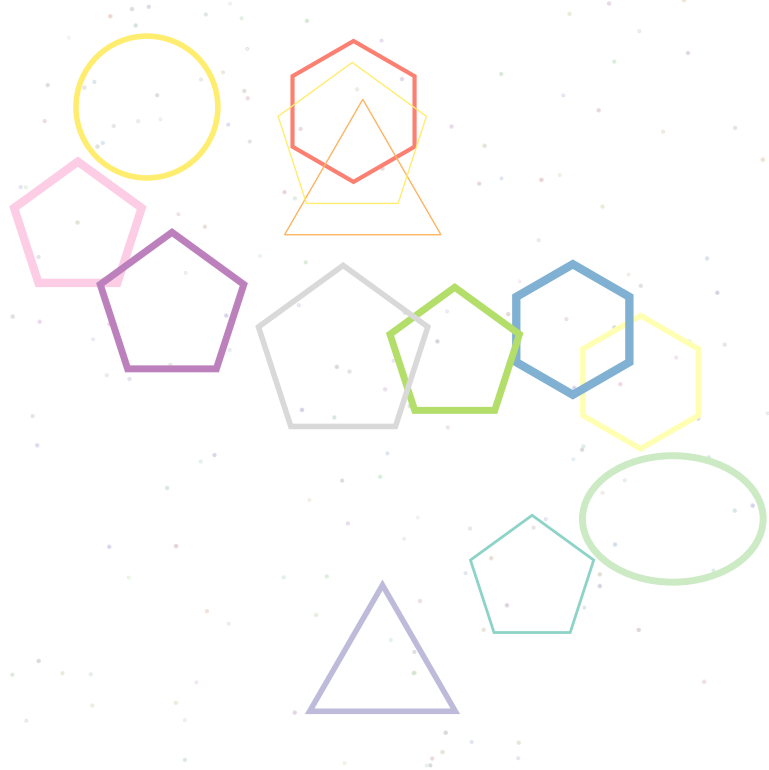[{"shape": "pentagon", "thickness": 1, "radius": 0.42, "center": [0.691, 0.247]}, {"shape": "hexagon", "thickness": 2, "radius": 0.43, "center": [0.832, 0.504]}, {"shape": "triangle", "thickness": 2, "radius": 0.55, "center": [0.497, 0.131]}, {"shape": "hexagon", "thickness": 1.5, "radius": 0.46, "center": [0.459, 0.855]}, {"shape": "hexagon", "thickness": 3, "radius": 0.42, "center": [0.744, 0.572]}, {"shape": "triangle", "thickness": 0.5, "radius": 0.59, "center": [0.471, 0.754]}, {"shape": "pentagon", "thickness": 2.5, "radius": 0.44, "center": [0.591, 0.539]}, {"shape": "pentagon", "thickness": 3, "radius": 0.44, "center": [0.101, 0.703]}, {"shape": "pentagon", "thickness": 2, "radius": 0.58, "center": [0.446, 0.54]}, {"shape": "pentagon", "thickness": 2.5, "radius": 0.49, "center": [0.223, 0.6]}, {"shape": "oval", "thickness": 2.5, "radius": 0.59, "center": [0.874, 0.326]}, {"shape": "circle", "thickness": 2, "radius": 0.46, "center": [0.191, 0.861]}, {"shape": "pentagon", "thickness": 0.5, "radius": 0.51, "center": [0.457, 0.818]}]